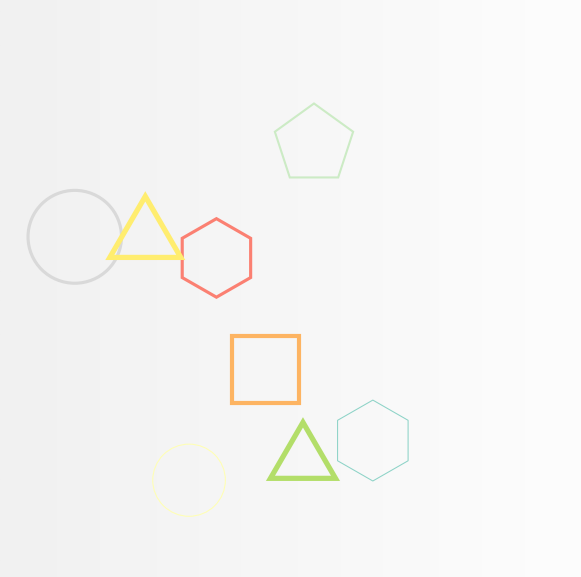[{"shape": "hexagon", "thickness": 0.5, "radius": 0.35, "center": [0.641, 0.236]}, {"shape": "circle", "thickness": 0.5, "radius": 0.31, "center": [0.325, 0.168]}, {"shape": "hexagon", "thickness": 1.5, "radius": 0.34, "center": [0.372, 0.552]}, {"shape": "square", "thickness": 2, "radius": 0.29, "center": [0.457, 0.359]}, {"shape": "triangle", "thickness": 2.5, "radius": 0.32, "center": [0.521, 0.203]}, {"shape": "circle", "thickness": 1.5, "radius": 0.4, "center": [0.129, 0.589]}, {"shape": "pentagon", "thickness": 1, "radius": 0.35, "center": [0.54, 0.749]}, {"shape": "triangle", "thickness": 2.5, "radius": 0.35, "center": [0.25, 0.589]}]